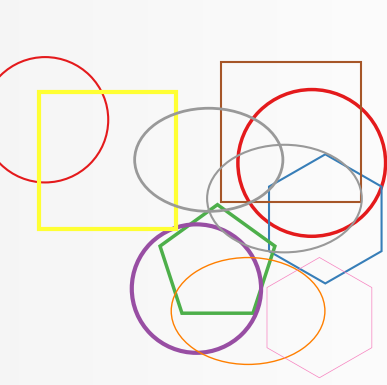[{"shape": "circle", "thickness": 2.5, "radius": 0.95, "center": [0.804, 0.577]}, {"shape": "circle", "thickness": 1.5, "radius": 0.81, "center": [0.117, 0.689]}, {"shape": "hexagon", "thickness": 1.5, "radius": 0.84, "center": [0.839, 0.431]}, {"shape": "pentagon", "thickness": 2.5, "radius": 0.78, "center": [0.561, 0.313]}, {"shape": "circle", "thickness": 3, "radius": 0.83, "center": [0.507, 0.25]}, {"shape": "oval", "thickness": 1, "radius": 0.99, "center": [0.64, 0.192]}, {"shape": "square", "thickness": 3, "radius": 0.89, "center": [0.277, 0.583]}, {"shape": "square", "thickness": 1.5, "radius": 0.9, "center": [0.752, 0.657]}, {"shape": "hexagon", "thickness": 0.5, "radius": 0.78, "center": [0.824, 0.175]}, {"shape": "oval", "thickness": 1.5, "radius": 1.0, "center": [0.734, 0.484]}, {"shape": "oval", "thickness": 2, "radius": 0.96, "center": [0.539, 0.585]}]